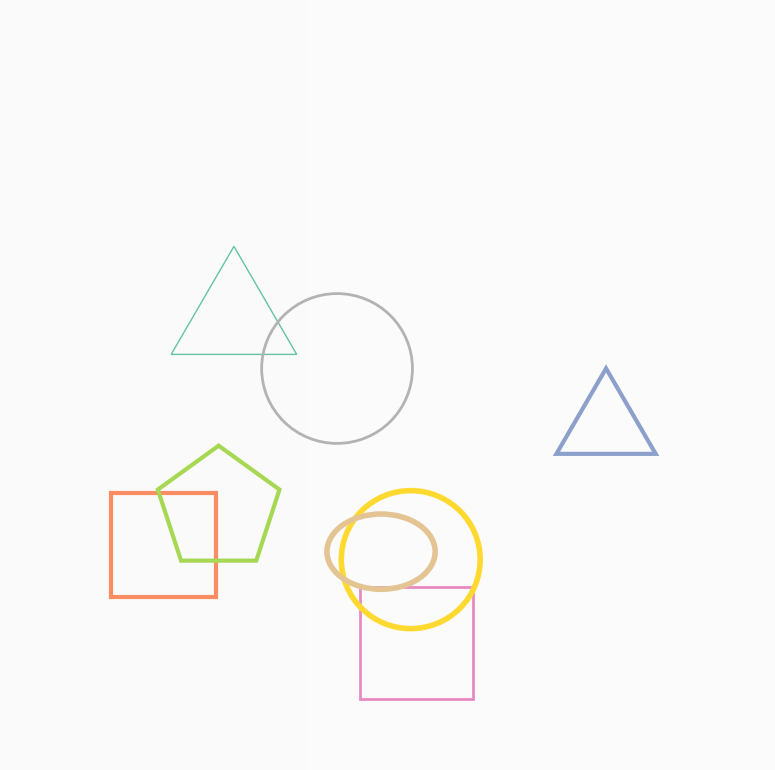[{"shape": "triangle", "thickness": 0.5, "radius": 0.47, "center": [0.302, 0.587]}, {"shape": "square", "thickness": 1.5, "radius": 0.34, "center": [0.211, 0.292]}, {"shape": "triangle", "thickness": 1.5, "radius": 0.37, "center": [0.782, 0.448]}, {"shape": "square", "thickness": 1, "radius": 0.36, "center": [0.537, 0.165]}, {"shape": "pentagon", "thickness": 1.5, "radius": 0.41, "center": [0.282, 0.339]}, {"shape": "circle", "thickness": 2, "radius": 0.45, "center": [0.53, 0.273]}, {"shape": "oval", "thickness": 2, "radius": 0.35, "center": [0.492, 0.284]}, {"shape": "circle", "thickness": 1, "radius": 0.49, "center": [0.435, 0.521]}]